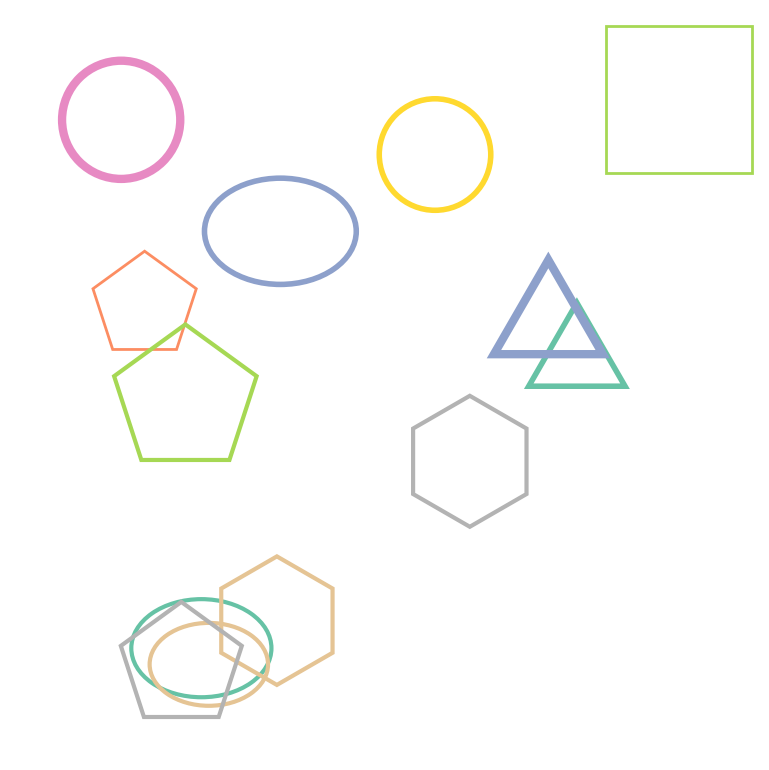[{"shape": "triangle", "thickness": 2, "radius": 0.36, "center": [0.749, 0.535]}, {"shape": "oval", "thickness": 1.5, "radius": 0.45, "center": [0.262, 0.158]}, {"shape": "pentagon", "thickness": 1, "radius": 0.35, "center": [0.188, 0.603]}, {"shape": "triangle", "thickness": 3, "radius": 0.41, "center": [0.712, 0.581]}, {"shape": "oval", "thickness": 2, "radius": 0.49, "center": [0.364, 0.7]}, {"shape": "circle", "thickness": 3, "radius": 0.38, "center": [0.157, 0.844]}, {"shape": "square", "thickness": 1, "radius": 0.48, "center": [0.882, 0.871]}, {"shape": "pentagon", "thickness": 1.5, "radius": 0.49, "center": [0.241, 0.481]}, {"shape": "circle", "thickness": 2, "radius": 0.36, "center": [0.565, 0.799]}, {"shape": "hexagon", "thickness": 1.5, "radius": 0.42, "center": [0.36, 0.194]}, {"shape": "oval", "thickness": 1.5, "radius": 0.38, "center": [0.271, 0.137]}, {"shape": "hexagon", "thickness": 1.5, "radius": 0.43, "center": [0.61, 0.401]}, {"shape": "pentagon", "thickness": 1.5, "radius": 0.41, "center": [0.235, 0.136]}]